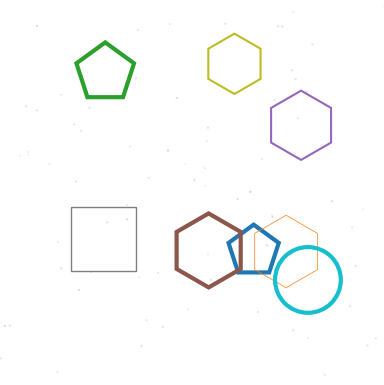[{"shape": "pentagon", "thickness": 3, "radius": 0.34, "center": [0.659, 0.348]}, {"shape": "hexagon", "thickness": 0.5, "radius": 0.47, "center": [0.743, 0.347]}, {"shape": "pentagon", "thickness": 3, "radius": 0.39, "center": [0.273, 0.811]}, {"shape": "hexagon", "thickness": 1.5, "radius": 0.45, "center": [0.782, 0.675]}, {"shape": "hexagon", "thickness": 3, "radius": 0.48, "center": [0.542, 0.35]}, {"shape": "square", "thickness": 1, "radius": 0.42, "center": [0.269, 0.379]}, {"shape": "hexagon", "thickness": 1.5, "radius": 0.39, "center": [0.609, 0.834]}, {"shape": "circle", "thickness": 3, "radius": 0.43, "center": [0.8, 0.273]}]